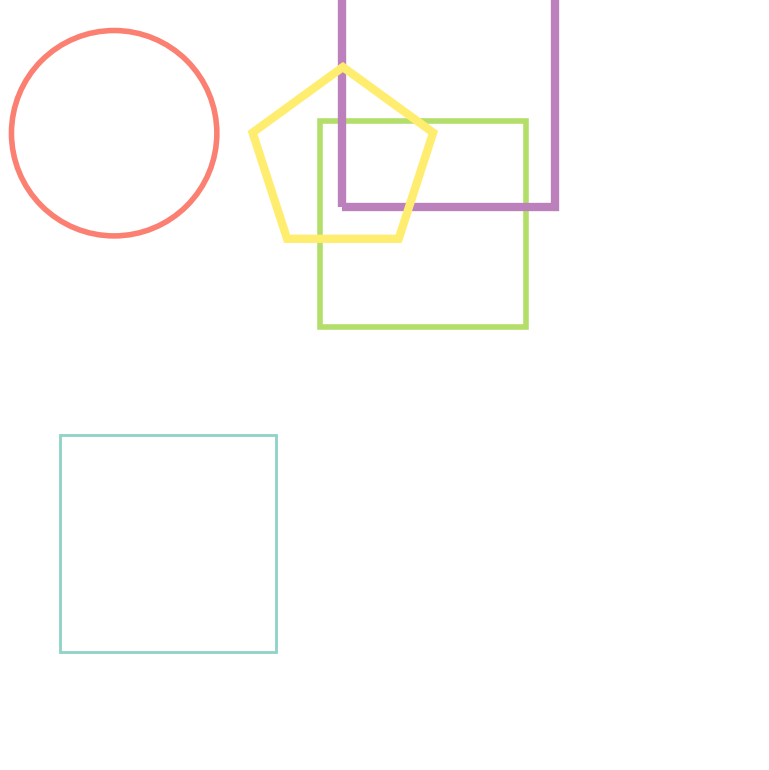[{"shape": "square", "thickness": 1, "radius": 0.7, "center": [0.218, 0.294]}, {"shape": "circle", "thickness": 2, "radius": 0.67, "center": [0.148, 0.827]}, {"shape": "square", "thickness": 2, "radius": 0.67, "center": [0.549, 0.71]}, {"shape": "square", "thickness": 3, "radius": 0.69, "center": [0.582, 0.869]}, {"shape": "pentagon", "thickness": 3, "radius": 0.62, "center": [0.445, 0.79]}]